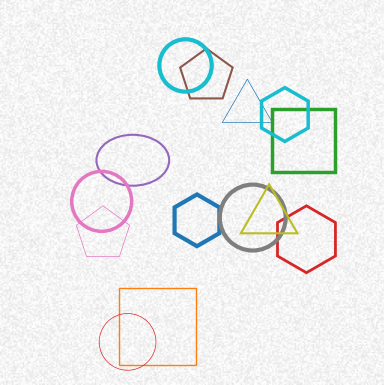[{"shape": "hexagon", "thickness": 3, "radius": 0.34, "center": [0.512, 0.428]}, {"shape": "triangle", "thickness": 0.5, "radius": 0.38, "center": [0.642, 0.719]}, {"shape": "square", "thickness": 1, "radius": 0.5, "center": [0.409, 0.151]}, {"shape": "square", "thickness": 2.5, "radius": 0.41, "center": [0.788, 0.636]}, {"shape": "circle", "thickness": 0.5, "radius": 0.37, "center": [0.331, 0.112]}, {"shape": "hexagon", "thickness": 2, "radius": 0.43, "center": [0.796, 0.379]}, {"shape": "oval", "thickness": 1.5, "radius": 0.47, "center": [0.345, 0.584]}, {"shape": "pentagon", "thickness": 1.5, "radius": 0.36, "center": [0.536, 0.802]}, {"shape": "pentagon", "thickness": 0.5, "radius": 0.36, "center": [0.267, 0.393]}, {"shape": "circle", "thickness": 2.5, "radius": 0.39, "center": [0.264, 0.477]}, {"shape": "circle", "thickness": 3, "radius": 0.43, "center": [0.656, 0.435]}, {"shape": "triangle", "thickness": 1.5, "radius": 0.42, "center": [0.699, 0.436]}, {"shape": "hexagon", "thickness": 2.5, "radius": 0.35, "center": [0.74, 0.702]}, {"shape": "circle", "thickness": 3, "radius": 0.34, "center": [0.482, 0.83]}]